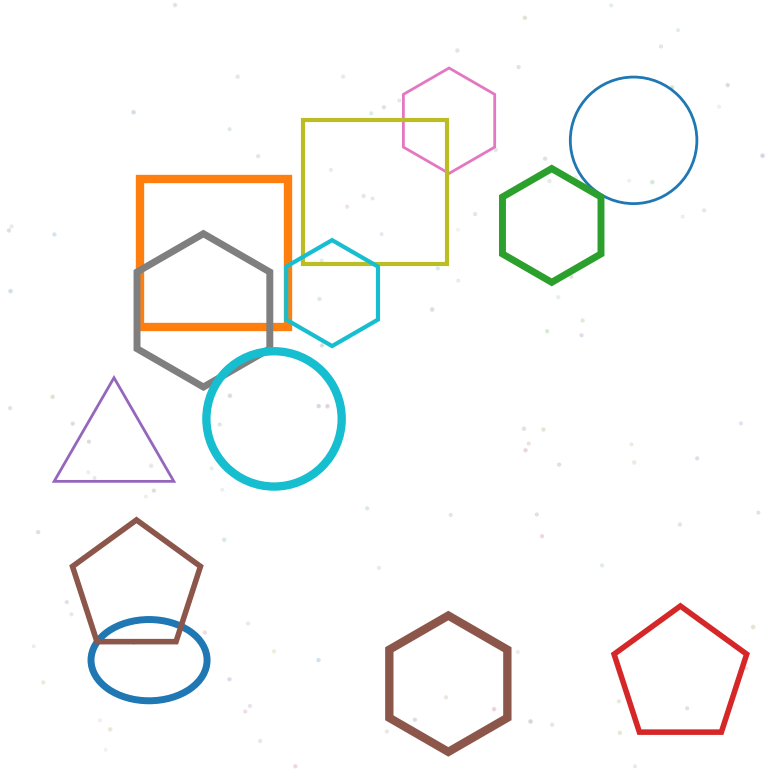[{"shape": "circle", "thickness": 1, "radius": 0.41, "center": [0.823, 0.818]}, {"shape": "oval", "thickness": 2.5, "radius": 0.38, "center": [0.194, 0.143]}, {"shape": "square", "thickness": 3, "radius": 0.48, "center": [0.278, 0.672]}, {"shape": "hexagon", "thickness": 2.5, "radius": 0.37, "center": [0.717, 0.707]}, {"shape": "pentagon", "thickness": 2, "radius": 0.45, "center": [0.884, 0.122]}, {"shape": "triangle", "thickness": 1, "radius": 0.45, "center": [0.148, 0.42]}, {"shape": "pentagon", "thickness": 2, "radius": 0.44, "center": [0.177, 0.237]}, {"shape": "hexagon", "thickness": 3, "radius": 0.44, "center": [0.582, 0.112]}, {"shape": "hexagon", "thickness": 1, "radius": 0.34, "center": [0.583, 0.843]}, {"shape": "hexagon", "thickness": 2.5, "radius": 0.5, "center": [0.264, 0.597]}, {"shape": "square", "thickness": 1.5, "radius": 0.47, "center": [0.487, 0.75]}, {"shape": "hexagon", "thickness": 1.5, "radius": 0.34, "center": [0.431, 0.619]}, {"shape": "circle", "thickness": 3, "radius": 0.44, "center": [0.356, 0.456]}]